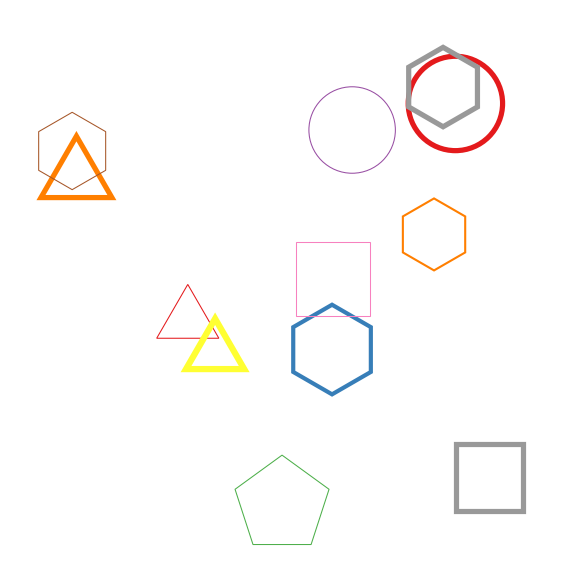[{"shape": "triangle", "thickness": 0.5, "radius": 0.31, "center": [0.325, 0.444]}, {"shape": "circle", "thickness": 2.5, "radius": 0.41, "center": [0.789, 0.82]}, {"shape": "hexagon", "thickness": 2, "radius": 0.39, "center": [0.575, 0.394]}, {"shape": "pentagon", "thickness": 0.5, "radius": 0.43, "center": [0.488, 0.125]}, {"shape": "circle", "thickness": 0.5, "radius": 0.37, "center": [0.61, 0.774]}, {"shape": "hexagon", "thickness": 1, "radius": 0.31, "center": [0.752, 0.593]}, {"shape": "triangle", "thickness": 2.5, "radius": 0.35, "center": [0.132, 0.692]}, {"shape": "triangle", "thickness": 3, "radius": 0.29, "center": [0.372, 0.389]}, {"shape": "hexagon", "thickness": 0.5, "radius": 0.33, "center": [0.125, 0.738]}, {"shape": "square", "thickness": 0.5, "radius": 0.32, "center": [0.576, 0.516]}, {"shape": "square", "thickness": 2.5, "radius": 0.29, "center": [0.848, 0.172]}, {"shape": "hexagon", "thickness": 2.5, "radius": 0.34, "center": [0.767, 0.848]}]